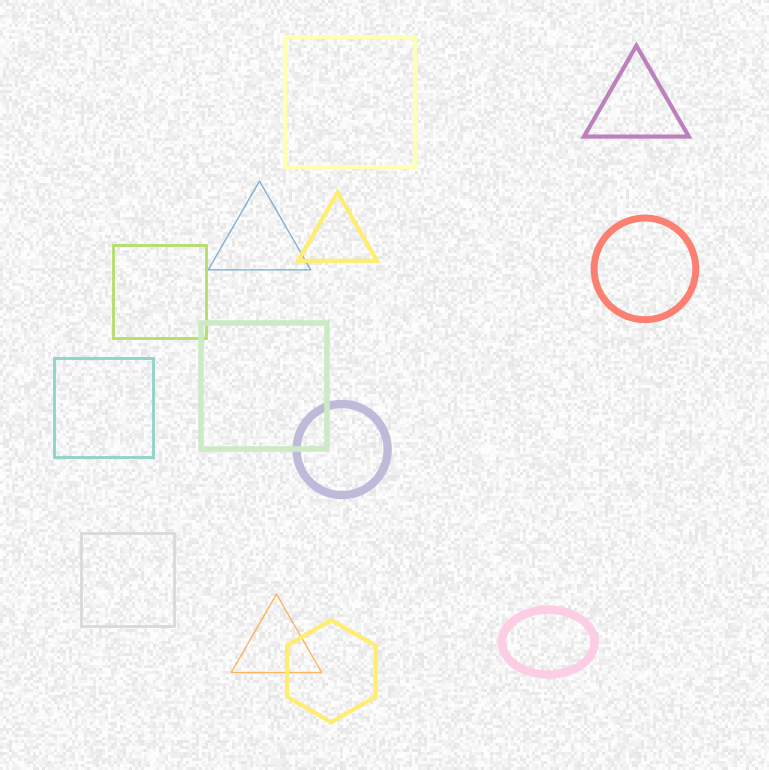[{"shape": "square", "thickness": 1, "radius": 0.32, "center": [0.134, 0.471]}, {"shape": "square", "thickness": 1.5, "radius": 0.42, "center": [0.455, 0.867]}, {"shape": "circle", "thickness": 3, "radius": 0.3, "center": [0.444, 0.416]}, {"shape": "circle", "thickness": 2.5, "radius": 0.33, "center": [0.838, 0.651]}, {"shape": "triangle", "thickness": 0.5, "radius": 0.38, "center": [0.337, 0.688]}, {"shape": "triangle", "thickness": 0.5, "radius": 0.34, "center": [0.359, 0.161]}, {"shape": "square", "thickness": 1, "radius": 0.3, "center": [0.208, 0.622]}, {"shape": "oval", "thickness": 3, "radius": 0.3, "center": [0.712, 0.166]}, {"shape": "square", "thickness": 1, "radius": 0.3, "center": [0.165, 0.248]}, {"shape": "triangle", "thickness": 1.5, "radius": 0.39, "center": [0.826, 0.862]}, {"shape": "square", "thickness": 2, "radius": 0.41, "center": [0.343, 0.499]}, {"shape": "hexagon", "thickness": 1.5, "radius": 0.33, "center": [0.43, 0.128]}, {"shape": "triangle", "thickness": 1.5, "radius": 0.3, "center": [0.438, 0.691]}]